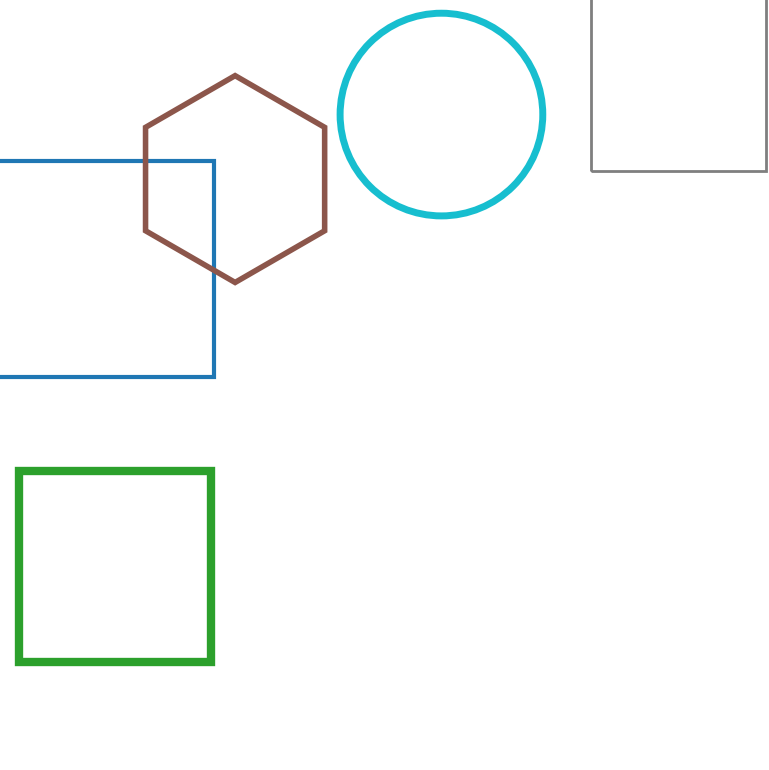[{"shape": "square", "thickness": 1.5, "radius": 0.7, "center": [0.139, 0.65]}, {"shape": "square", "thickness": 3, "radius": 0.62, "center": [0.15, 0.264]}, {"shape": "hexagon", "thickness": 2, "radius": 0.67, "center": [0.305, 0.767]}, {"shape": "square", "thickness": 1, "radius": 0.57, "center": [0.881, 0.891]}, {"shape": "circle", "thickness": 2.5, "radius": 0.66, "center": [0.573, 0.851]}]